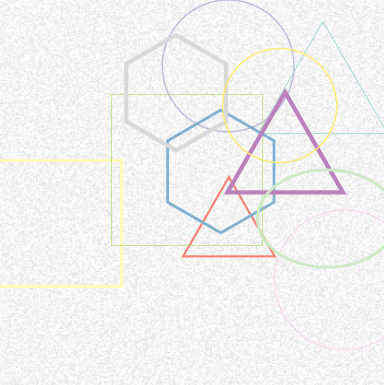[{"shape": "triangle", "thickness": 0.5, "radius": 0.97, "center": [0.839, 0.75]}, {"shape": "square", "thickness": 2, "radius": 0.82, "center": [0.15, 0.42]}, {"shape": "circle", "thickness": 1, "radius": 0.86, "center": [0.593, 0.829]}, {"shape": "triangle", "thickness": 1.5, "radius": 0.69, "center": [0.595, 0.403]}, {"shape": "hexagon", "thickness": 2, "radius": 0.8, "center": [0.574, 0.555]}, {"shape": "square", "thickness": 0.5, "radius": 0.98, "center": [0.484, 0.56]}, {"shape": "circle", "thickness": 0.5, "radius": 0.91, "center": [0.894, 0.273]}, {"shape": "hexagon", "thickness": 3, "radius": 0.75, "center": [0.457, 0.759]}, {"shape": "triangle", "thickness": 3, "radius": 0.87, "center": [0.741, 0.587]}, {"shape": "oval", "thickness": 2, "radius": 0.9, "center": [0.849, 0.432]}, {"shape": "circle", "thickness": 1, "radius": 0.74, "center": [0.726, 0.726]}]